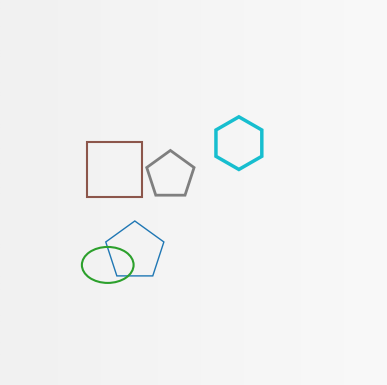[{"shape": "pentagon", "thickness": 1, "radius": 0.39, "center": [0.348, 0.347]}, {"shape": "oval", "thickness": 1.5, "radius": 0.33, "center": [0.278, 0.312]}, {"shape": "square", "thickness": 1.5, "radius": 0.36, "center": [0.295, 0.559]}, {"shape": "pentagon", "thickness": 2, "radius": 0.32, "center": [0.44, 0.545]}, {"shape": "hexagon", "thickness": 2.5, "radius": 0.34, "center": [0.616, 0.628]}]